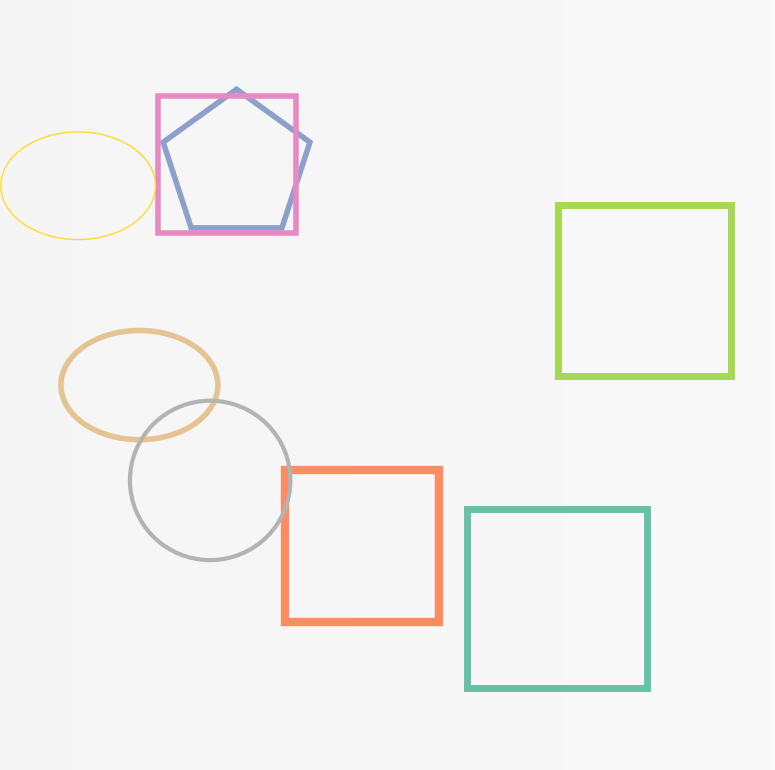[{"shape": "square", "thickness": 2.5, "radius": 0.58, "center": [0.718, 0.223]}, {"shape": "square", "thickness": 3, "radius": 0.49, "center": [0.467, 0.291]}, {"shape": "pentagon", "thickness": 2, "radius": 0.5, "center": [0.305, 0.785]}, {"shape": "square", "thickness": 2, "radius": 0.44, "center": [0.293, 0.786]}, {"shape": "square", "thickness": 2.5, "radius": 0.56, "center": [0.831, 0.623]}, {"shape": "oval", "thickness": 0.5, "radius": 0.5, "center": [0.101, 0.759]}, {"shape": "oval", "thickness": 2, "radius": 0.51, "center": [0.18, 0.5]}, {"shape": "circle", "thickness": 1.5, "radius": 0.52, "center": [0.271, 0.376]}]